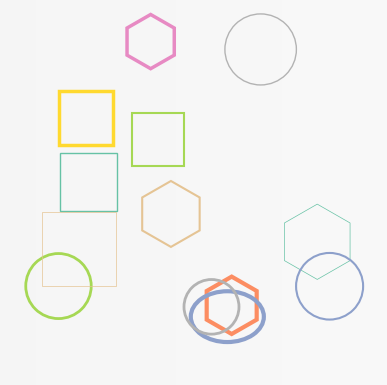[{"shape": "square", "thickness": 1, "radius": 0.37, "center": [0.229, 0.527]}, {"shape": "hexagon", "thickness": 0.5, "radius": 0.49, "center": [0.819, 0.372]}, {"shape": "hexagon", "thickness": 3, "radius": 0.37, "center": [0.598, 0.207]}, {"shape": "circle", "thickness": 1.5, "radius": 0.43, "center": [0.851, 0.256]}, {"shape": "oval", "thickness": 3, "radius": 0.47, "center": [0.587, 0.178]}, {"shape": "hexagon", "thickness": 2.5, "radius": 0.35, "center": [0.389, 0.892]}, {"shape": "square", "thickness": 1.5, "radius": 0.34, "center": [0.407, 0.637]}, {"shape": "circle", "thickness": 2, "radius": 0.42, "center": [0.151, 0.257]}, {"shape": "square", "thickness": 2.5, "radius": 0.35, "center": [0.222, 0.694]}, {"shape": "hexagon", "thickness": 1.5, "radius": 0.43, "center": [0.441, 0.444]}, {"shape": "square", "thickness": 0.5, "radius": 0.48, "center": [0.204, 0.354]}, {"shape": "circle", "thickness": 1, "radius": 0.46, "center": [0.673, 0.872]}, {"shape": "circle", "thickness": 2, "radius": 0.35, "center": [0.546, 0.203]}]